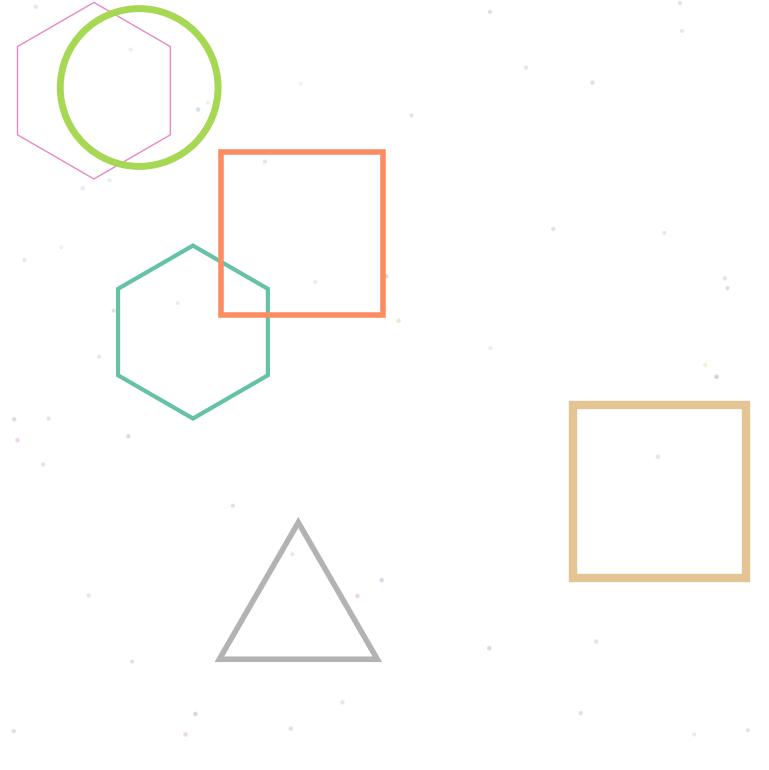[{"shape": "hexagon", "thickness": 1.5, "radius": 0.56, "center": [0.251, 0.569]}, {"shape": "square", "thickness": 2, "radius": 0.53, "center": [0.392, 0.697]}, {"shape": "hexagon", "thickness": 0.5, "radius": 0.57, "center": [0.122, 0.882]}, {"shape": "circle", "thickness": 2.5, "radius": 0.51, "center": [0.181, 0.886]}, {"shape": "square", "thickness": 3, "radius": 0.56, "center": [0.856, 0.362]}, {"shape": "triangle", "thickness": 2, "radius": 0.59, "center": [0.387, 0.203]}]